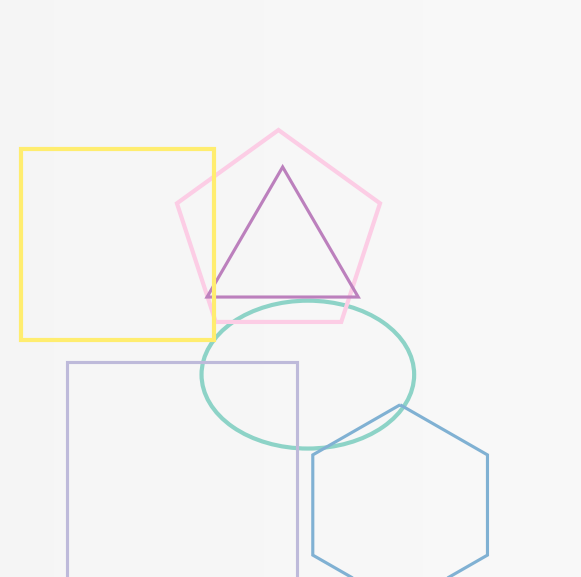[{"shape": "oval", "thickness": 2, "radius": 0.91, "center": [0.53, 0.35]}, {"shape": "square", "thickness": 1.5, "radius": 0.99, "center": [0.313, 0.174]}, {"shape": "hexagon", "thickness": 1.5, "radius": 0.87, "center": [0.688, 0.125]}, {"shape": "pentagon", "thickness": 2, "radius": 0.92, "center": [0.479, 0.59]}, {"shape": "triangle", "thickness": 1.5, "radius": 0.75, "center": [0.486, 0.56]}, {"shape": "square", "thickness": 2, "radius": 0.83, "center": [0.202, 0.576]}]